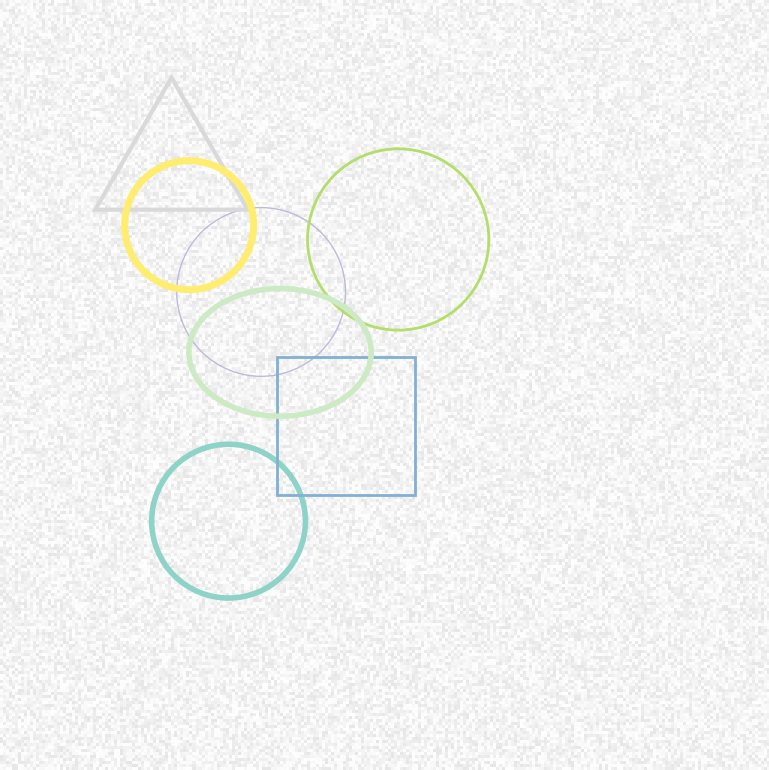[{"shape": "circle", "thickness": 2, "radius": 0.5, "center": [0.297, 0.323]}, {"shape": "circle", "thickness": 0.5, "radius": 0.55, "center": [0.339, 0.621]}, {"shape": "square", "thickness": 1, "radius": 0.45, "center": [0.449, 0.447]}, {"shape": "circle", "thickness": 1, "radius": 0.59, "center": [0.517, 0.689]}, {"shape": "triangle", "thickness": 1.5, "radius": 0.57, "center": [0.223, 0.785]}, {"shape": "oval", "thickness": 2, "radius": 0.59, "center": [0.364, 0.542]}, {"shape": "circle", "thickness": 2.5, "radius": 0.42, "center": [0.246, 0.708]}]